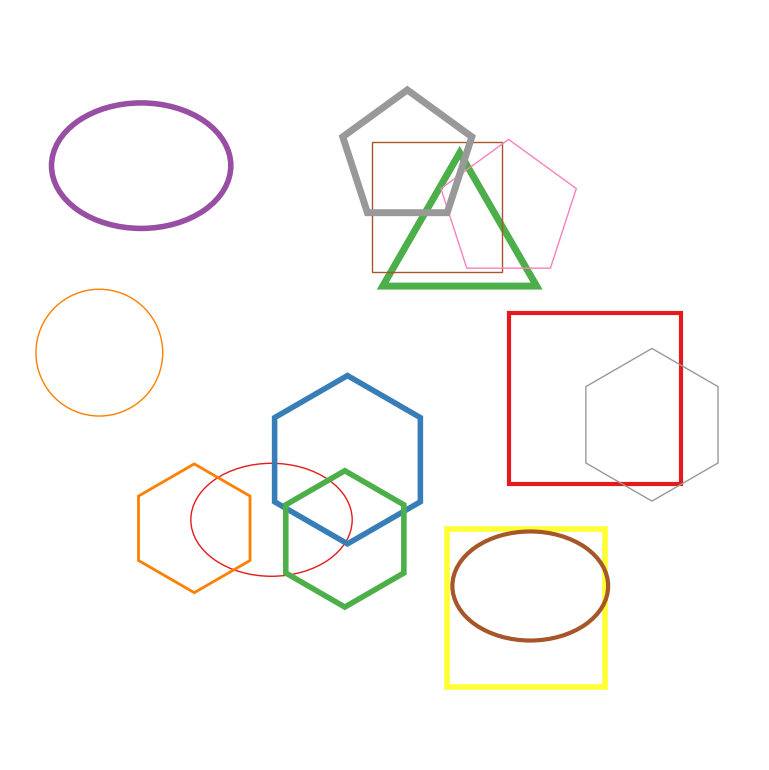[{"shape": "square", "thickness": 1.5, "radius": 0.56, "center": [0.773, 0.482]}, {"shape": "oval", "thickness": 0.5, "radius": 0.52, "center": [0.353, 0.325]}, {"shape": "hexagon", "thickness": 2, "radius": 0.55, "center": [0.451, 0.403]}, {"shape": "triangle", "thickness": 2.5, "radius": 0.58, "center": [0.597, 0.686]}, {"shape": "hexagon", "thickness": 2, "radius": 0.44, "center": [0.448, 0.3]}, {"shape": "oval", "thickness": 2, "radius": 0.58, "center": [0.183, 0.785]}, {"shape": "hexagon", "thickness": 1, "radius": 0.42, "center": [0.252, 0.314]}, {"shape": "circle", "thickness": 0.5, "radius": 0.41, "center": [0.129, 0.542]}, {"shape": "square", "thickness": 2, "radius": 0.51, "center": [0.683, 0.21]}, {"shape": "square", "thickness": 0.5, "radius": 0.42, "center": [0.568, 0.731]}, {"shape": "oval", "thickness": 1.5, "radius": 0.51, "center": [0.689, 0.239]}, {"shape": "pentagon", "thickness": 0.5, "radius": 0.46, "center": [0.661, 0.727]}, {"shape": "pentagon", "thickness": 2.5, "radius": 0.44, "center": [0.529, 0.795]}, {"shape": "hexagon", "thickness": 0.5, "radius": 0.5, "center": [0.847, 0.448]}]